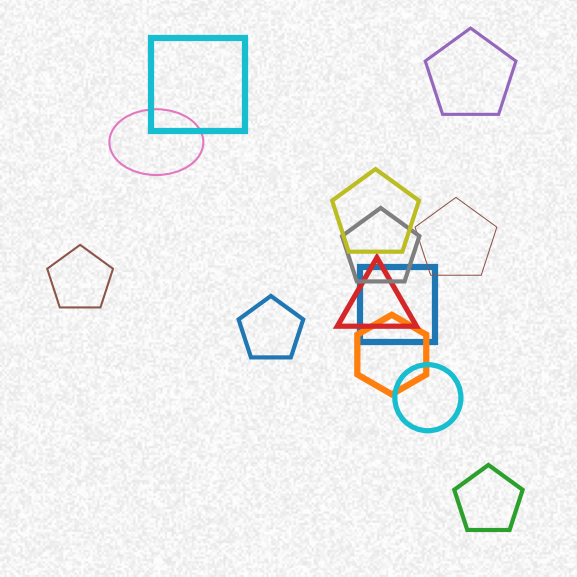[{"shape": "pentagon", "thickness": 2, "radius": 0.29, "center": [0.469, 0.428]}, {"shape": "square", "thickness": 3, "radius": 0.33, "center": [0.689, 0.472]}, {"shape": "hexagon", "thickness": 3, "radius": 0.34, "center": [0.678, 0.385]}, {"shape": "pentagon", "thickness": 2, "radius": 0.31, "center": [0.846, 0.132]}, {"shape": "triangle", "thickness": 2.5, "radius": 0.4, "center": [0.653, 0.474]}, {"shape": "pentagon", "thickness": 1.5, "radius": 0.41, "center": [0.815, 0.868]}, {"shape": "pentagon", "thickness": 0.5, "radius": 0.37, "center": [0.789, 0.583]}, {"shape": "pentagon", "thickness": 1, "radius": 0.3, "center": [0.139, 0.515]}, {"shape": "oval", "thickness": 1, "radius": 0.41, "center": [0.271, 0.753]}, {"shape": "pentagon", "thickness": 2, "radius": 0.35, "center": [0.659, 0.569]}, {"shape": "pentagon", "thickness": 2, "radius": 0.4, "center": [0.65, 0.627]}, {"shape": "circle", "thickness": 2.5, "radius": 0.29, "center": [0.741, 0.31]}, {"shape": "square", "thickness": 3, "radius": 0.41, "center": [0.342, 0.853]}]